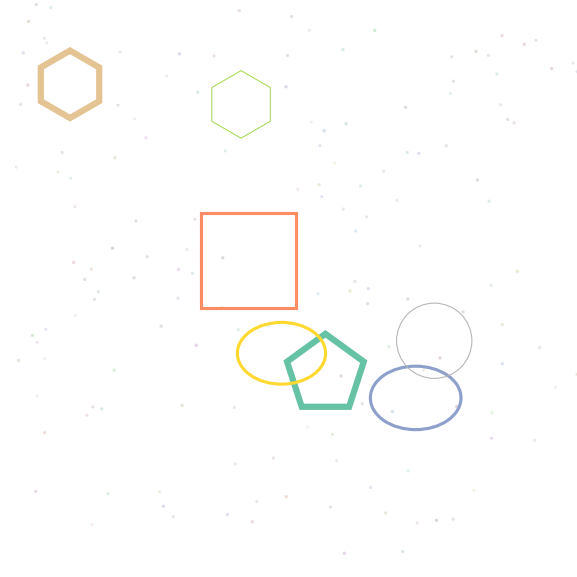[{"shape": "pentagon", "thickness": 3, "radius": 0.35, "center": [0.563, 0.351]}, {"shape": "square", "thickness": 1.5, "radius": 0.41, "center": [0.431, 0.548]}, {"shape": "oval", "thickness": 1.5, "radius": 0.39, "center": [0.72, 0.31]}, {"shape": "hexagon", "thickness": 0.5, "radius": 0.29, "center": [0.417, 0.818]}, {"shape": "oval", "thickness": 1.5, "radius": 0.38, "center": [0.487, 0.387]}, {"shape": "hexagon", "thickness": 3, "radius": 0.29, "center": [0.121, 0.853]}, {"shape": "circle", "thickness": 0.5, "radius": 0.33, "center": [0.752, 0.409]}]